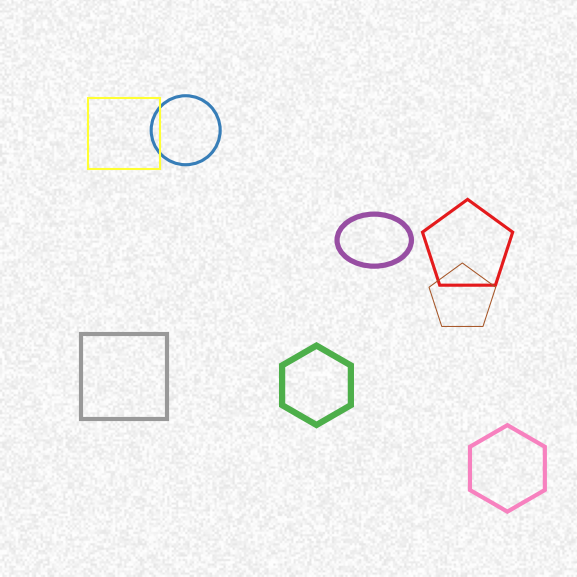[{"shape": "pentagon", "thickness": 1.5, "radius": 0.41, "center": [0.81, 0.572]}, {"shape": "circle", "thickness": 1.5, "radius": 0.3, "center": [0.322, 0.774]}, {"shape": "hexagon", "thickness": 3, "radius": 0.34, "center": [0.548, 0.332]}, {"shape": "oval", "thickness": 2.5, "radius": 0.32, "center": [0.648, 0.583]}, {"shape": "square", "thickness": 1, "radius": 0.31, "center": [0.215, 0.768]}, {"shape": "pentagon", "thickness": 0.5, "radius": 0.3, "center": [0.801, 0.483]}, {"shape": "hexagon", "thickness": 2, "radius": 0.37, "center": [0.879, 0.188]}, {"shape": "square", "thickness": 2, "radius": 0.37, "center": [0.215, 0.347]}]